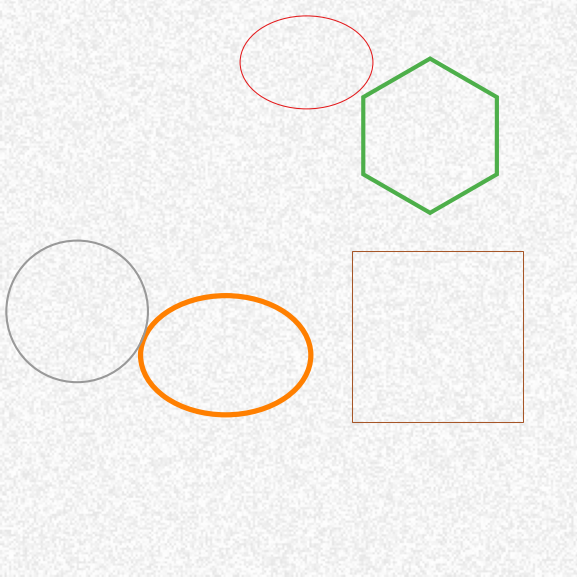[{"shape": "oval", "thickness": 0.5, "radius": 0.58, "center": [0.531, 0.891]}, {"shape": "hexagon", "thickness": 2, "radius": 0.67, "center": [0.745, 0.764]}, {"shape": "oval", "thickness": 2.5, "radius": 0.74, "center": [0.391, 0.384]}, {"shape": "square", "thickness": 0.5, "radius": 0.74, "center": [0.757, 0.417]}, {"shape": "circle", "thickness": 1, "radius": 0.61, "center": [0.134, 0.46]}]